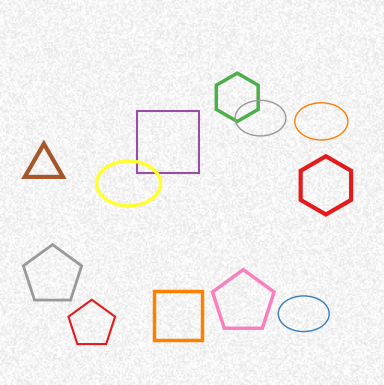[{"shape": "hexagon", "thickness": 3, "radius": 0.38, "center": [0.846, 0.519]}, {"shape": "pentagon", "thickness": 1.5, "radius": 0.32, "center": [0.238, 0.158]}, {"shape": "oval", "thickness": 1, "radius": 0.33, "center": [0.789, 0.185]}, {"shape": "hexagon", "thickness": 2.5, "radius": 0.31, "center": [0.616, 0.747]}, {"shape": "square", "thickness": 1.5, "radius": 0.4, "center": [0.437, 0.632]}, {"shape": "oval", "thickness": 1, "radius": 0.34, "center": [0.835, 0.685]}, {"shape": "square", "thickness": 2.5, "radius": 0.31, "center": [0.462, 0.18]}, {"shape": "oval", "thickness": 2.5, "radius": 0.42, "center": [0.334, 0.524]}, {"shape": "triangle", "thickness": 3, "radius": 0.29, "center": [0.114, 0.569]}, {"shape": "pentagon", "thickness": 2.5, "radius": 0.42, "center": [0.632, 0.215]}, {"shape": "pentagon", "thickness": 2, "radius": 0.4, "center": [0.136, 0.285]}, {"shape": "oval", "thickness": 1, "radius": 0.33, "center": [0.677, 0.693]}]